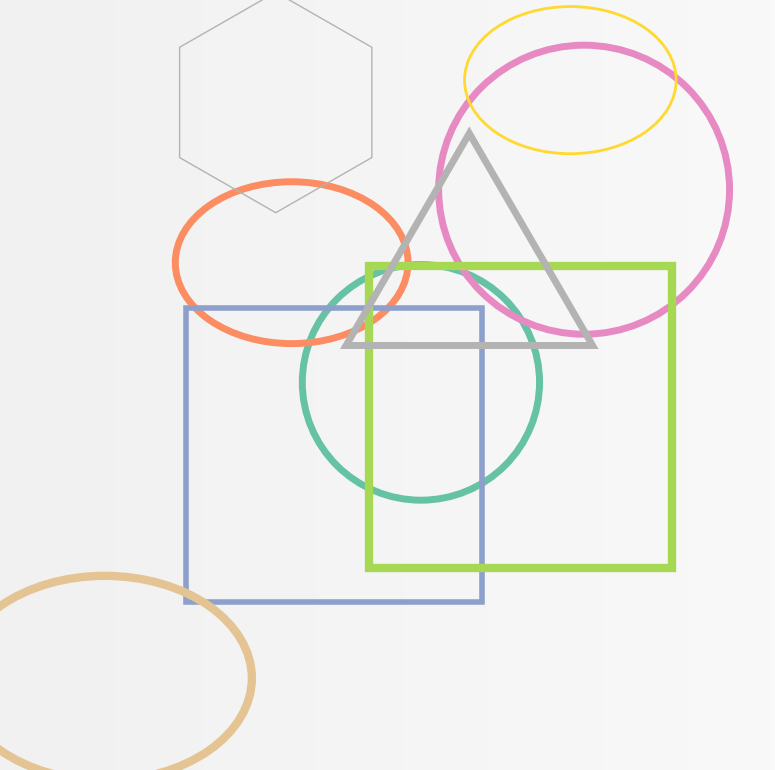[{"shape": "circle", "thickness": 2.5, "radius": 0.77, "center": [0.543, 0.503]}, {"shape": "oval", "thickness": 2.5, "radius": 0.75, "center": [0.376, 0.659]}, {"shape": "square", "thickness": 2, "radius": 0.95, "center": [0.431, 0.409]}, {"shape": "circle", "thickness": 2.5, "radius": 0.94, "center": [0.754, 0.754]}, {"shape": "square", "thickness": 3, "radius": 0.98, "center": [0.672, 0.458]}, {"shape": "oval", "thickness": 1, "radius": 0.68, "center": [0.736, 0.896]}, {"shape": "oval", "thickness": 3, "radius": 0.95, "center": [0.135, 0.119]}, {"shape": "hexagon", "thickness": 0.5, "radius": 0.72, "center": [0.356, 0.867]}, {"shape": "triangle", "thickness": 2.5, "radius": 0.92, "center": [0.606, 0.643]}]